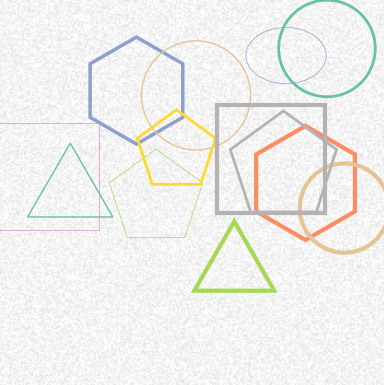[{"shape": "triangle", "thickness": 1, "radius": 0.64, "center": [0.182, 0.5]}, {"shape": "circle", "thickness": 2, "radius": 0.63, "center": [0.849, 0.874]}, {"shape": "hexagon", "thickness": 3, "radius": 0.74, "center": [0.794, 0.525]}, {"shape": "hexagon", "thickness": 2.5, "radius": 0.69, "center": [0.354, 0.765]}, {"shape": "oval", "thickness": 0.5, "radius": 0.52, "center": [0.743, 0.856]}, {"shape": "square", "thickness": 0.5, "radius": 0.7, "center": [0.118, 0.541]}, {"shape": "triangle", "thickness": 3, "radius": 0.6, "center": [0.609, 0.305]}, {"shape": "pentagon", "thickness": 0.5, "radius": 0.64, "center": [0.405, 0.486]}, {"shape": "pentagon", "thickness": 2, "radius": 0.53, "center": [0.458, 0.608]}, {"shape": "circle", "thickness": 3, "radius": 0.58, "center": [0.895, 0.46]}, {"shape": "circle", "thickness": 1, "radius": 0.71, "center": [0.509, 0.752]}, {"shape": "square", "thickness": 3, "radius": 0.7, "center": [0.703, 0.587]}, {"shape": "pentagon", "thickness": 2, "radius": 0.72, "center": [0.736, 0.567]}]